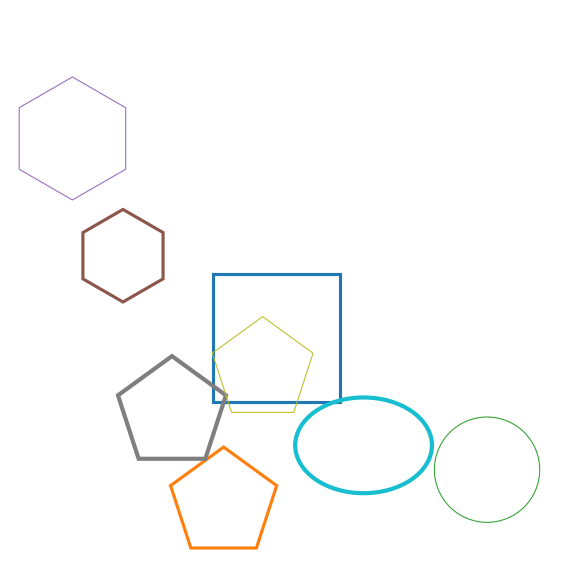[{"shape": "square", "thickness": 1.5, "radius": 0.55, "center": [0.478, 0.414]}, {"shape": "pentagon", "thickness": 1.5, "radius": 0.48, "center": [0.387, 0.128]}, {"shape": "circle", "thickness": 0.5, "radius": 0.46, "center": [0.843, 0.186]}, {"shape": "hexagon", "thickness": 0.5, "radius": 0.53, "center": [0.125, 0.759]}, {"shape": "hexagon", "thickness": 1.5, "radius": 0.4, "center": [0.213, 0.556]}, {"shape": "pentagon", "thickness": 2, "radius": 0.49, "center": [0.298, 0.284]}, {"shape": "pentagon", "thickness": 0.5, "radius": 0.46, "center": [0.455, 0.359]}, {"shape": "oval", "thickness": 2, "radius": 0.59, "center": [0.63, 0.228]}]